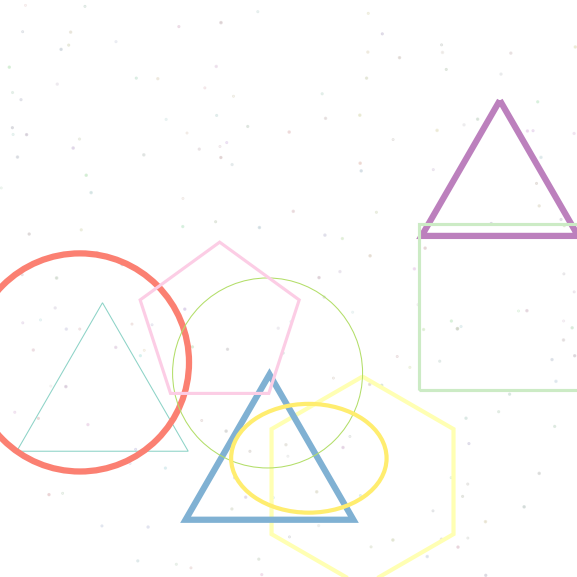[{"shape": "triangle", "thickness": 0.5, "radius": 0.86, "center": [0.177, 0.303]}, {"shape": "hexagon", "thickness": 2, "radius": 0.91, "center": [0.628, 0.165]}, {"shape": "circle", "thickness": 3, "radius": 0.94, "center": [0.138, 0.372]}, {"shape": "triangle", "thickness": 3, "radius": 0.84, "center": [0.467, 0.183]}, {"shape": "circle", "thickness": 0.5, "radius": 0.82, "center": [0.463, 0.353]}, {"shape": "pentagon", "thickness": 1.5, "radius": 0.72, "center": [0.38, 0.435]}, {"shape": "triangle", "thickness": 3, "radius": 0.78, "center": [0.866, 0.669]}, {"shape": "square", "thickness": 1.5, "radius": 0.72, "center": [0.87, 0.467]}, {"shape": "oval", "thickness": 2, "radius": 0.67, "center": [0.535, 0.206]}]